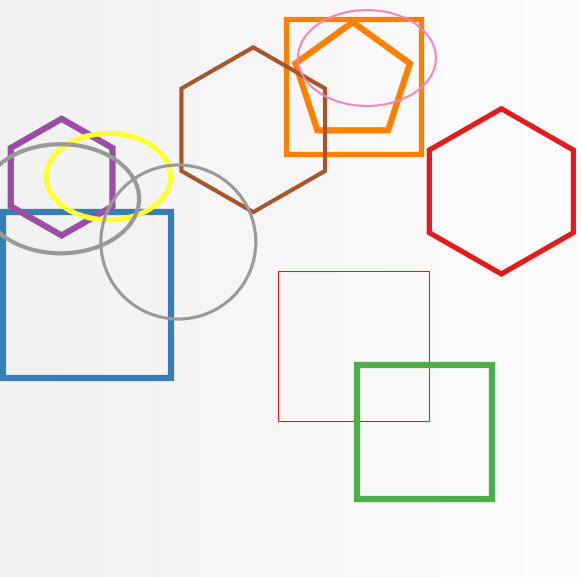[{"shape": "hexagon", "thickness": 2.5, "radius": 0.72, "center": [0.863, 0.668]}, {"shape": "square", "thickness": 0.5, "radius": 0.65, "center": [0.608, 0.4]}, {"shape": "square", "thickness": 3, "radius": 0.72, "center": [0.149, 0.489]}, {"shape": "square", "thickness": 3, "radius": 0.58, "center": [0.731, 0.251]}, {"shape": "hexagon", "thickness": 3, "radius": 0.5, "center": [0.106, 0.692]}, {"shape": "pentagon", "thickness": 3, "radius": 0.52, "center": [0.607, 0.857]}, {"shape": "square", "thickness": 2.5, "radius": 0.58, "center": [0.608, 0.85]}, {"shape": "oval", "thickness": 2.5, "radius": 0.53, "center": [0.187, 0.693]}, {"shape": "hexagon", "thickness": 2, "radius": 0.71, "center": [0.436, 0.774]}, {"shape": "oval", "thickness": 1, "radius": 0.59, "center": [0.631, 0.899]}, {"shape": "circle", "thickness": 1.5, "radius": 0.67, "center": [0.307, 0.58]}, {"shape": "oval", "thickness": 2, "radius": 0.67, "center": [0.104, 0.655]}]